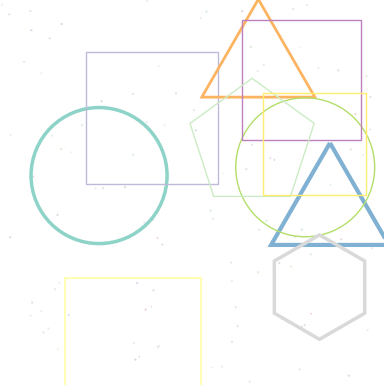[{"shape": "circle", "thickness": 2.5, "radius": 0.88, "center": [0.257, 0.544]}, {"shape": "square", "thickness": 1.5, "radius": 0.88, "center": [0.345, 0.103]}, {"shape": "square", "thickness": 1, "radius": 0.86, "center": [0.395, 0.694]}, {"shape": "triangle", "thickness": 3, "radius": 0.88, "center": [0.857, 0.452]}, {"shape": "triangle", "thickness": 2, "radius": 0.85, "center": [0.671, 0.832]}, {"shape": "circle", "thickness": 1, "radius": 0.9, "center": [0.793, 0.566]}, {"shape": "hexagon", "thickness": 2.5, "radius": 0.68, "center": [0.83, 0.254]}, {"shape": "square", "thickness": 1, "radius": 0.78, "center": [0.783, 0.792]}, {"shape": "pentagon", "thickness": 1, "radius": 0.85, "center": [0.655, 0.627]}, {"shape": "square", "thickness": 1, "radius": 0.67, "center": [0.818, 0.626]}]